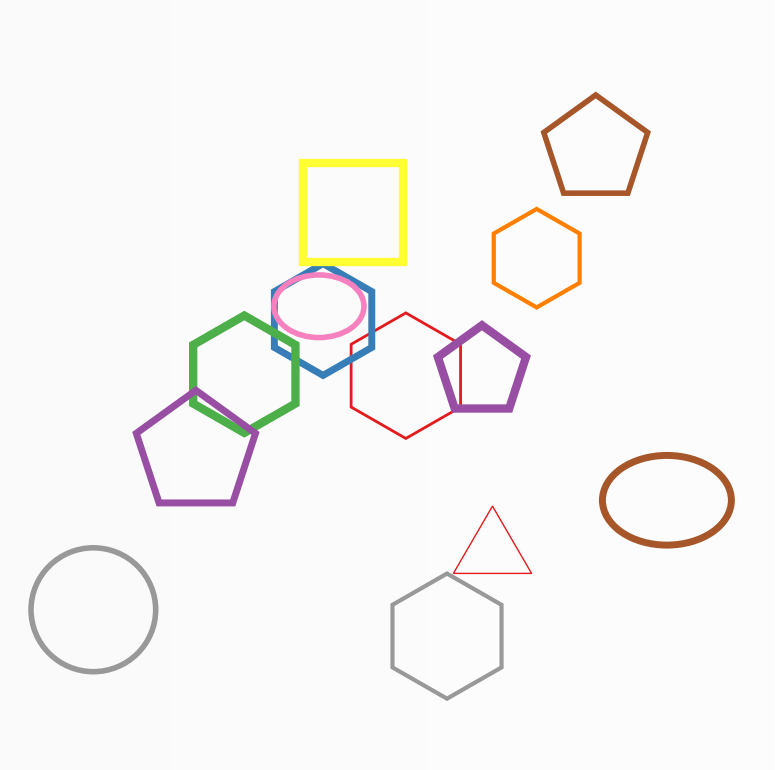[{"shape": "hexagon", "thickness": 1, "radius": 0.41, "center": [0.524, 0.512]}, {"shape": "triangle", "thickness": 0.5, "radius": 0.29, "center": [0.635, 0.284]}, {"shape": "hexagon", "thickness": 2.5, "radius": 0.36, "center": [0.417, 0.585]}, {"shape": "hexagon", "thickness": 3, "radius": 0.38, "center": [0.315, 0.514]}, {"shape": "pentagon", "thickness": 3, "radius": 0.3, "center": [0.622, 0.518]}, {"shape": "pentagon", "thickness": 2.5, "radius": 0.4, "center": [0.253, 0.412]}, {"shape": "hexagon", "thickness": 1.5, "radius": 0.32, "center": [0.692, 0.665]}, {"shape": "square", "thickness": 3, "radius": 0.32, "center": [0.456, 0.724]}, {"shape": "oval", "thickness": 2.5, "radius": 0.42, "center": [0.861, 0.35]}, {"shape": "pentagon", "thickness": 2, "radius": 0.35, "center": [0.769, 0.806]}, {"shape": "oval", "thickness": 2, "radius": 0.29, "center": [0.412, 0.602]}, {"shape": "circle", "thickness": 2, "radius": 0.4, "center": [0.12, 0.208]}, {"shape": "hexagon", "thickness": 1.5, "radius": 0.41, "center": [0.577, 0.174]}]